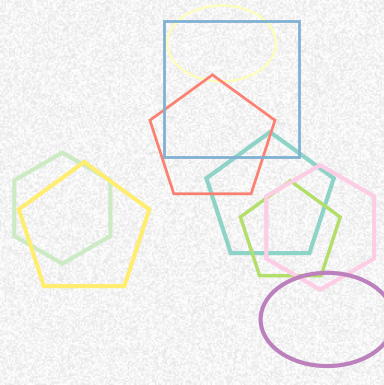[{"shape": "pentagon", "thickness": 3, "radius": 0.87, "center": [0.702, 0.483]}, {"shape": "oval", "thickness": 1.5, "radius": 0.7, "center": [0.576, 0.887]}, {"shape": "pentagon", "thickness": 2, "radius": 0.85, "center": [0.552, 0.635]}, {"shape": "square", "thickness": 2, "radius": 0.88, "center": [0.602, 0.769]}, {"shape": "pentagon", "thickness": 2.5, "radius": 0.68, "center": [0.754, 0.394]}, {"shape": "hexagon", "thickness": 3, "radius": 0.81, "center": [0.832, 0.409]}, {"shape": "oval", "thickness": 3, "radius": 0.87, "center": [0.85, 0.17]}, {"shape": "hexagon", "thickness": 3, "radius": 0.72, "center": [0.162, 0.459]}, {"shape": "pentagon", "thickness": 3, "radius": 0.89, "center": [0.218, 0.401]}]